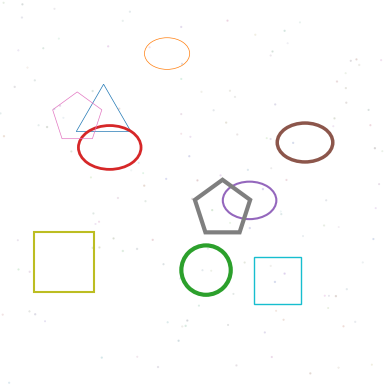[{"shape": "triangle", "thickness": 0.5, "radius": 0.41, "center": [0.269, 0.699]}, {"shape": "oval", "thickness": 0.5, "radius": 0.29, "center": [0.434, 0.861]}, {"shape": "circle", "thickness": 3, "radius": 0.32, "center": [0.535, 0.298]}, {"shape": "oval", "thickness": 2, "radius": 0.41, "center": [0.285, 0.617]}, {"shape": "oval", "thickness": 1.5, "radius": 0.35, "center": [0.648, 0.479]}, {"shape": "oval", "thickness": 2.5, "radius": 0.36, "center": [0.792, 0.63]}, {"shape": "pentagon", "thickness": 0.5, "radius": 0.34, "center": [0.201, 0.694]}, {"shape": "pentagon", "thickness": 3, "radius": 0.38, "center": [0.578, 0.458]}, {"shape": "square", "thickness": 1.5, "radius": 0.39, "center": [0.166, 0.32]}, {"shape": "square", "thickness": 1, "radius": 0.31, "center": [0.72, 0.271]}]